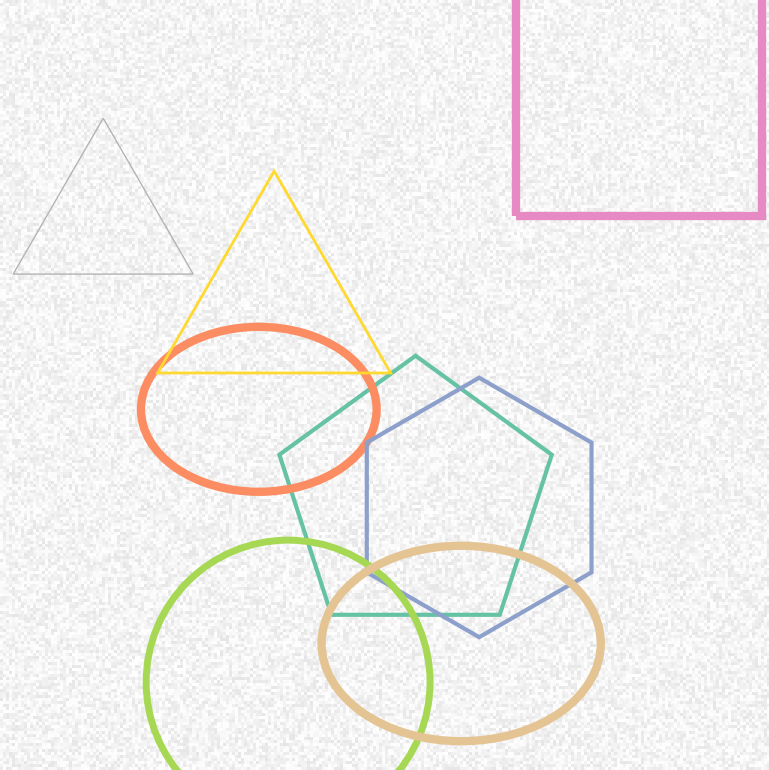[{"shape": "pentagon", "thickness": 1.5, "radius": 0.93, "center": [0.54, 0.352]}, {"shape": "oval", "thickness": 3, "radius": 0.77, "center": [0.336, 0.468]}, {"shape": "hexagon", "thickness": 1.5, "radius": 0.84, "center": [0.622, 0.341]}, {"shape": "square", "thickness": 3, "radius": 0.8, "center": [0.83, 0.879]}, {"shape": "circle", "thickness": 2.5, "radius": 0.92, "center": [0.374, 0.114]}, {"shape": "triangle", "thickness": 1, "radius": 0.87, "center": [0.356, 0.603]}, {"shape": "oval", "thickness": 3, "radius": 0.91, "center": [0.599, 0.164]}, {"shape": "triangle", "thickness": 0.5, "radius": 0.67, "center": [0.134, 0.712]}]